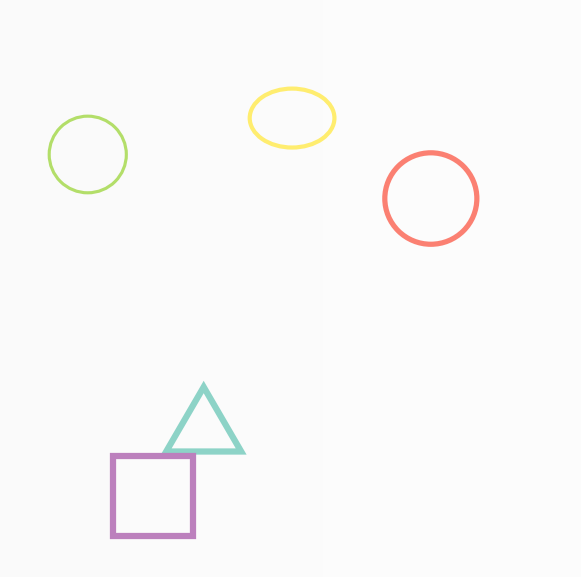[{"shape": "triangle", "thickness": 3, "radius": 0.37, "center": [0.35, 0.255]}, {"shape": "circle", "thickness": 2.5, "radius": 0.4, "center": [0.741, 0.655]}, {"shape": "circle", "thickness": 1.5, "radius": 0.33, "center": [0.151, 0.732]}, {"shape": "square", "thickness": 3, "radius": 0.35, "center": [0.264, 0.14]}, {"shape": "oval", "thickness": 2, "radius": 0.36, "center": [0.502, 0.795]}]